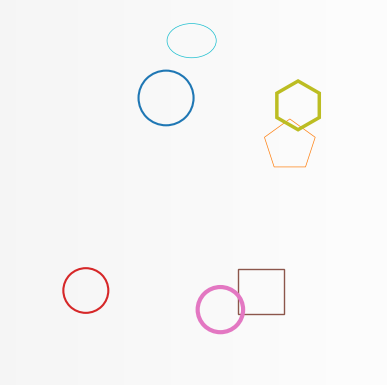[{"shape": "circle", "thickness": 1.5, "radius": 0.36, "center": [0.429, 0.746]}, {"shape": "pentagon", "thickness": 0.5, "radius": 0.34, "center": [0.748, 0.622]}, {"shape": "circle", "thickness": 1.5, "radius": 0.29, "center": [0.222, 0.245]}, {"shape": "square", "thickness": 1, "radius": 0.29, "center": [0.674, 0.243]}, {"shape": "circle", "thickness": 3, "radius": 0.29, "center": [0.569, 0.196]}, {"shape": "hexagon", "thickness": 2.5, "radius": 0.32, "center": [0.769, 0.726]}, {"shape": "oval", "thickness": 0.5, "radius": 0.32, "center": [0.495, 0.894]}]